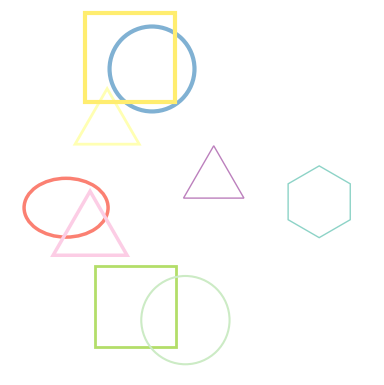[{"shape": "hexagon", "thickness": 1, "radius": 0.47, "center": [0.829, 0.476]}, {"shape": "triangle", "thickness": 2, "radius": 0.48, "center": [0.278, 0.674]}, {"shape": "oval", "thickness": 2.5, "radius": 0.55, "center": [0.172, 0.46]}, {"shape": "circle", "thickness": 3, "radius": 0.55, "center": [0.395, 0.821]}, {"shape": "square", "thickness": 2, "radius": 0.53, "center": [0.351, 0.203]}, {"shape": "triangle", "thickness": 2.5, "radius": 0.55, "center": [0.234, 0.392]}, {"shape": "triangle", "thickness": 1, "radius": 0.45, "center": [0.555, 0.531]}, {"shape": "circle", "thickness": 1.5, "radius": 0.57, "center": [0.482, 0.169]}, {"shape": "square", "thickness": 3, "radius": 0.58, "center": [0.338, 0.85]}]